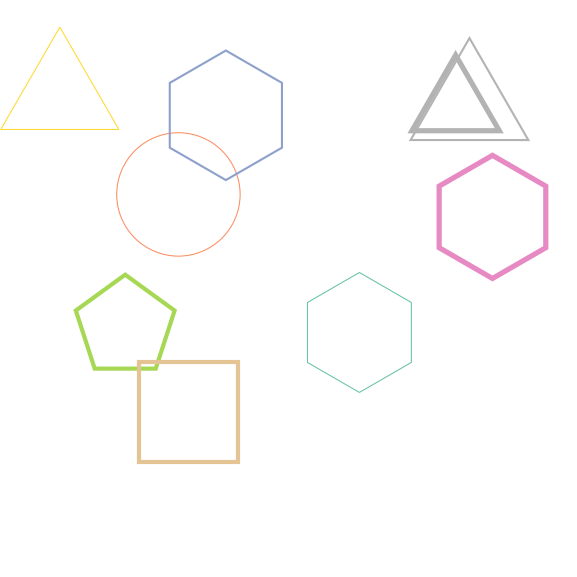[{"shape": "hexagon", "thickness": 0.5, "radius": 0.52, "center": [0.622, 0.423]}, {"shape": "circle", "thickness": 0.5, "radius": 0.53, "center": [0.309, 0.662]}, {"shape": "hexagon", "thickness": 1, "radius": 0.56, "center": [0.391, 0.799]}, {"shape": "hexagon", "thickness": 2.5, "radius": 0.53, "center": [0.853, 0.624]}, {"shape": "pentagon", "thickness": 2, "radius": 0.45, "center": [0.217, 0.434]}, {"shape": "triangle", "thickness": 0.5, "radius": 0.59, "center": [0.104, 0.834]}, {"shape": "square", "thickness": 2, "radius": 0.43, "center": [0.327, 0.286]}, {"shape": "triangle", "thickness": 1, "radius": 0.59, "center": [0.813, 0.815]}, {"shape": "triangle", "thickness": 2.5, "radius": 0.44, "center": [0.789, 0.816]}]